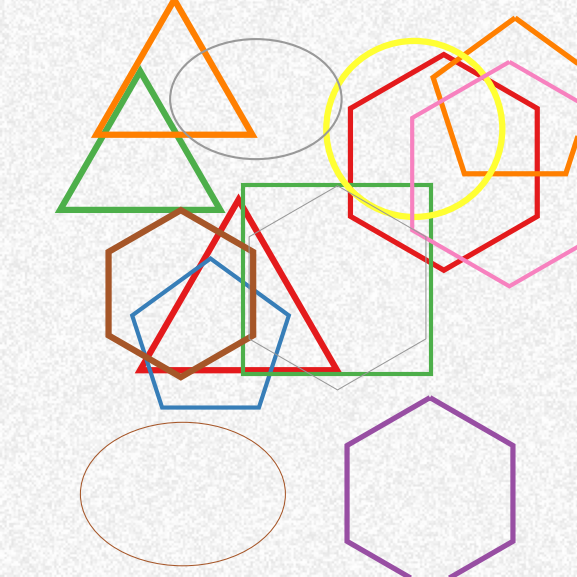[{"shape": "hexagon", "thickness": 2.5, "radius": 0.93, "center": [0.769, 0.718]}, {"shape": "triangle", "thickness": 3, "radius": 0.98, "center": [0.413, 0.456]}, {"shape": "pentagon", "thickness": 2, "radius": 0.71, "center": [0.365, 0.409]}, {"shape": "triangle", "thickness": 3, "radius": 0.8, "center": [0.243, 0.716]}, {"shape": "square", "thickness": 2, "radius": 0.82, "center": [0.584, 0.515]}, {"shape": "hexagon", "thickness": 2.5, "radius": 0.83, "center": [0.745, 0.145]}, {"shape": "pentagon", "thickness": 2.5, "radius": 0.75, "center": [0.892, 0.819]}, {"shape": "triangle", "thickness": 3, "radius": 0.78, "center": [0.302, 0.844]}, {"shape": "circle", "thickness": 3, "radius": 0.76, "center": [0.717, 0.776]}, {"shape": "oval", "thickness": 0.5, "radius": 0.89, "center": [0.317, 0.144]}, {"shape": "hexagon", "thickness": 3, "radius": 0.72, "center": [0.313, 0.491]}, {"shape": "hexagon", "thickness": 2, "radius": 0.97, "center": [0.882, 0.698]}, {"shape": "hexagon", "thickness": 0.5, "radius": 0.88, "center": [0.584, 0.501]}, {"shape": "oval", "thickness": 1, "radius": 0.74, "center": [0.443, 0.828]}]